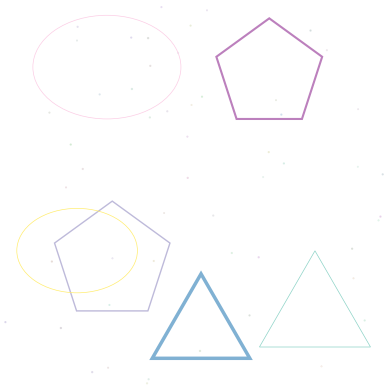[{"shape": "triangle", "thickness": 0.5, "radius": 0.83, "center": [0.818, 0.182]}, {"shape": "pentagon", "thickness": 1, "radius": 0.79, "center": [0.292, 0.32]}, {"shape": "triangle", "thickness": 2.5, "radius": 0.73, "center": [0.522, 0.142]}, {"shape": "oval", "thickness": 0.5, "radius": 0.96, "center": [0.278, 0.826]}, {"shape": "pentagon", "thickness": 1.5, "radius": 0.72, "center": [0.699, 0.808]}, {"shape": "oval", "thickness": 0.5, "radius": 0.78, "center": [0.2, 0.349]}]